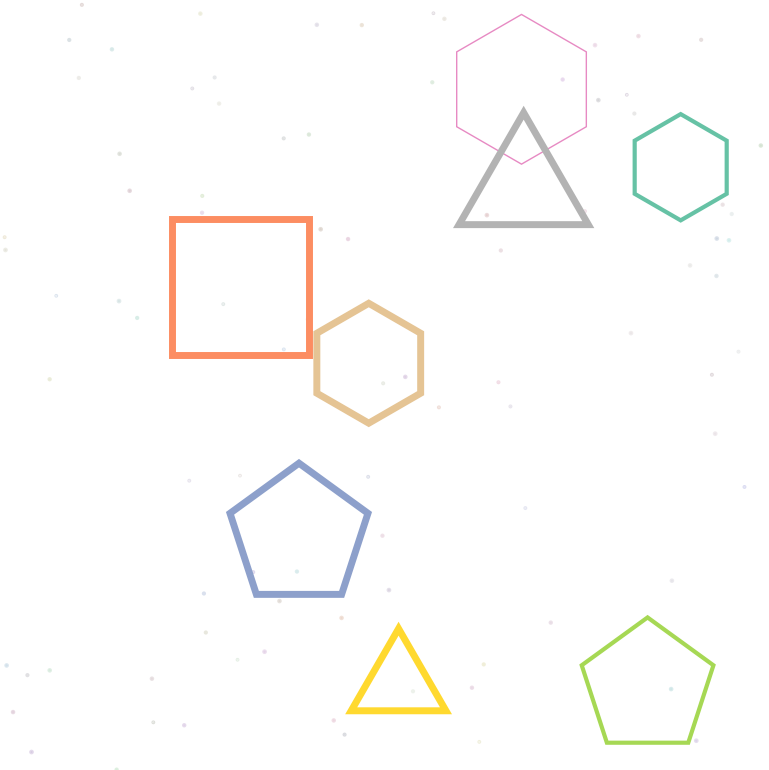[{"shape": "hexagon", "thickness": 1.5, "radius": 0.34, "center": [0.884, 0.783]}, {"shape": "square", "thickness": 2.5, "radius": 0.44, "center": [0.313, 0.627]}, {"shape": "pentagon", "thickness": 2.5, "radius": 0.47, "center": [0.388, 0.304]}, {"shape": "hexagon", "thickness": 0.5, "radius": 0.49, "center": [0.677, 0.884]}, {"shape": "pentagon", "thickness": 1.5, "radius": 0.45, "center": [0.841, 0.108]}, {"shape": "triangle", "thickness": 2.5, "radius": 0.36, "center": [0.518, 0.112]}, {"shape": "hexagon", "thickness": 2.5, "radius": 0.39, "center": [0.479, 0.528]}, {"shape": "triangle", "thickness": 2.5, "radius": 0.48, "center": [0.68, 0.757]}]